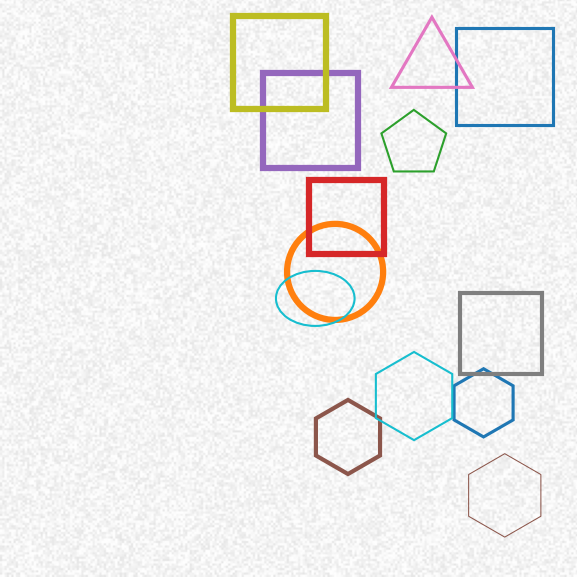[{"shape": "square", "thickness": 1.5, "radius": 0.42, "center": [0.873, 0.867]}, {"shape": "hexagon", "thickness": 1.5, "radius": 0.3, "center": [0.837, 0.302]}, {"shape": "circle", "thickness": 3, "radius": 0.42, "center": [0.58, 0.528]}, {"shape": "pentagon", "thickness": 1, "radius": 0.29, "center": [0.717, 0.75]}, {"shape": "square", "thickness": 3, "radius": 0.32, "center": [0.6, 0.623]}, {"shape": "square", "thickness": 3, "radius": 0.41, "center": [0.537, 0.791]}, {"shape": "hexagon", "thickness": 0.5, "radius": 0.36, "center": [0.874, 0.141]}, {"shape": "hexagon", "thickness": 2, "radius": 0.32, "center": [0.603, 0.242]}, {"shape": "triangle", "thickness": 1.5, "radius": 0.4, "center": [0.748, 0.888]}, {"shape": "square", "thickness": 2, "radius": 0.35, "center": [0.867, 0.421]}, {"shape": "square", "thickness": 3, "radius": 0.41, "center": [0.484, 0.891]}, {"shape": "hexagon", "thickness": 1, "radius": 0.38, "center": [0.717, 0.313]}, {"shape": "oval", "thickness": 1, "radius": 0.34, "center": [0.546, 0.482]}]